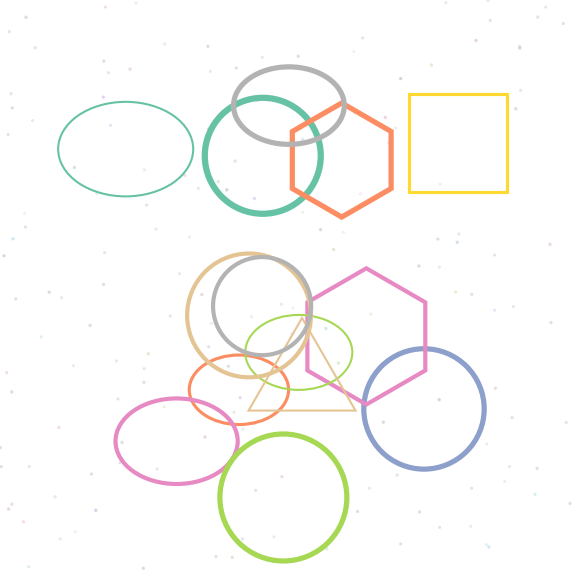[{"shape": "oval", "thickness": 1, "radius": 0.58, "center": [0.218, 0.741]}, {"shape": "circle", "thickness": 3, "radius": 0.5, "center": [0.455, 0.729]}, {"shape": "hexagon", "thickness": 2.5, "radius": 0.49, "center": [0.592, 0.722]}, {"shape": "oval", "thickness": 1.5, "radius": 0.43, "center": [0.414, 0.324]}, {"shape": "circle", "thickness": 2.5, "radius": 0.52, "center": [0.734, 0.291]}, {"shape": "oval", "thickness": 2, "radius": 0.53, "center": [0.306, 0.235]}, {"shape": "hexagon", "thickness": 2, "radius": 0.59, "center": [0.634, 0.417]}, {"shape": "oval", "thickness": 1, "radius": 0.46, "center": [0.517, 0.389]}, {"shape": "circle", "thickness": 2.5, "radius": 0.55, "center": [0.491, 0.138]}, {"shape": "square", "thickness": 1.5, "radius": 0.43, "center": [0.793, 0.751]}, {"shape": "triangle", "thickness": 1, "radius": 0.53, "center": [0.523, 0.342]}, {"shape": "circle", "thickness": 2, "radius": 0.54, "center": [0.431, 0.453]}, {"shape": "circle", "thickness": 2, "radius": 0.42, "center": [0.454, 0.469]}, {"shape": "oval", "thickness": 2.5, "radius": 0.48, "center": [0.5, 0.816]}]